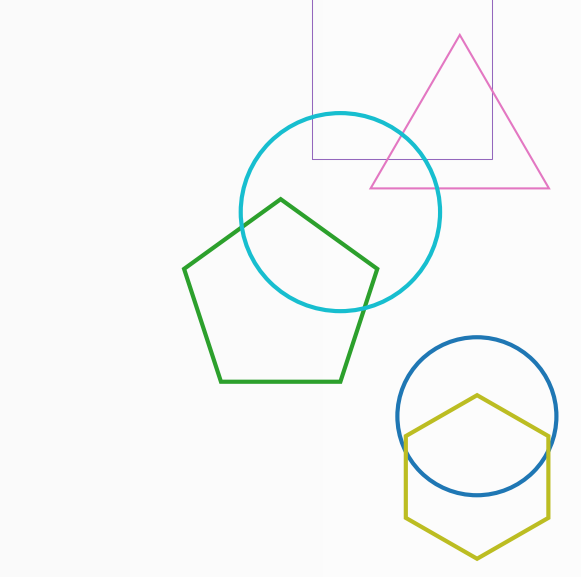[{"shape": "circle", "thickness": 2, "radius": 0.68, "center": [0.82, 0.278]}, {"shape": "pentagon", "thickness": 2, "radius": 0.87, "center": [0.483, 0.48]}, {"shape": "square", "thickness": 0.5, "radius": 0.78, "center": [0.691, 0.879]}, {"shape": "triangle", "thickness": 1, "radius": 0.89, "center": [0.791, 0.761]}, {"shape": "hexagon", "thickness": 2, "radius": 0.71, "center": [0.821, 0.173]}, {"shape": "circle", "thickness": 2, "radius": 0.86, "center": [0.586, 0.632]}]